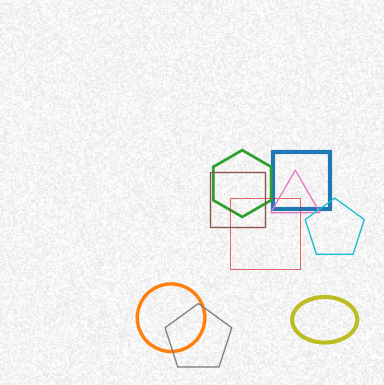[{"shape": "square", "thickness": 3, "radius": 0.37, "center": [0.782, 0.532]}, {"shape": "circle", "thickness": 2.5, "radius": 0.44, "center": [0.444, 0.175]}, {"shape": "hexagon", "thickness": 2, "radius": 0.43, "center": [0.629, 0.523]}, {"shape": "square", "thickness": 0.5, "radius": 0.46, "center": [0.688, 0.394]}, {"shape": "square", "thickness": 1, "radius": 0.36, "center": [0.617, 0.483]}, {"shape": "triangle", "thickness": 1, "radius": 0.37, "center": [0.767, 0.484]}, {"shape": "pentagon", "thickness": 1, "radius": 0.46, "center": [0.515, 0.121]}, {"shape": "oval", "thickness": 3, "radius": 0.42, "center": [0.843, 0.169]}, {"shape": "pentagon", "thickness": 1, "radius": 0.4, "center": [0.869, 0.405]}]